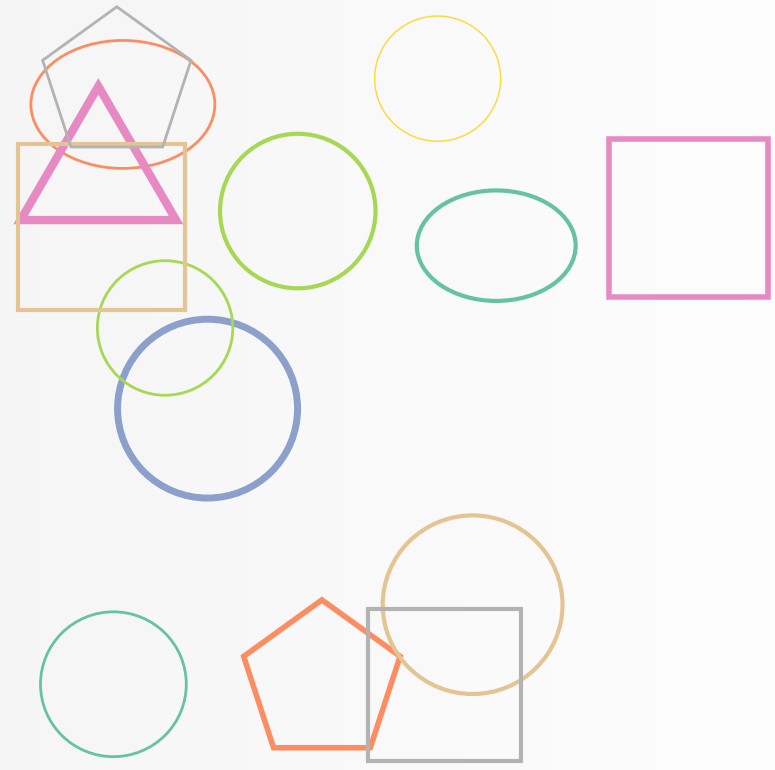[{"shape": "oval", "thickness": 1.5, "radius": 0.51, "center": [0.64, 0.681]}, {"shape": "circle", "thickness": 1, "radius": 0.47, "center": [0.146, 0.111]}, {"shape": "pentagon", "thickness": 2, "radius": 0.53, "center": [0.415, 0.115]}, {"shape": "oval", "thickness": 1, "radius": 0.59, "center": [0.159, 0.864]}, {"shape": "circle", "thickness": 2.5, "radius": 0.58, "center": [0.268, 0.469]}, {"shape": "square", "thickness": 2, "radius": 0.51, "center": [0.888, 0.717]}, {"shape": "triangle", "thickness": 3, "radius": 0.58, "center": [0.127, 0.772]}, {"shape": "circle", "thickness": 1, "radius": 0.44, "center": [0.213, 0.574]}, {"shape": "circle", "thickness": 1.5, "radius": 0.5, "center": [0.384, 0.726]}, {"shape": "circle", "thickness": 0.5, "radius": 0.41, "center": [0.565, 0.898]}, {"shape": "circle", "thickness": 1.5, "radius": 0.58, "center": [0.61, 0.215]}, {"shape": "square", "thickness": 1.5, "radius": 0.54, "center": [0.131, 0.706]}, {"shape": "pentagon", "thickness": 1, "radius": 0.5, "center": [0.151, 0.891]}, {"shape": "square", "thickness": 1.5, "radius": 0.49, "center": [0.574, 0.11]}]